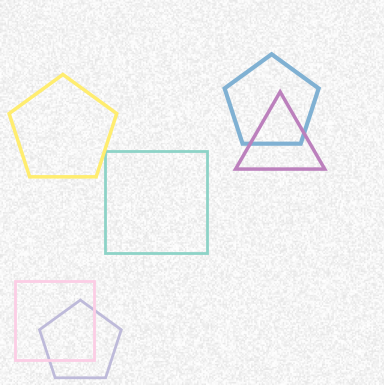[{"shape": "square", "thickness": 2, "radius": 0.66, "center": [0.405, 0.475]}, {"shape": "pentagon", "thickness": 2, "radius": 0.56, "center": [0.209, 0.109]}, {"shape": "pentagon", "thickness": 3, "radius": 0.64, "center": [0.706, 0.731]}, {"shape": "square", "thickness": 2, "radius": 0.52, "center": [0.142, 0.168]}, {"shape": "triangle", "thickness": 2.5, "radius": 0.67, "center": [0.728, 0.628]}, {"shape": "pentagon", "thickness": 2.5, "radius": 0.73, "center": [0.163, 0.66]}]